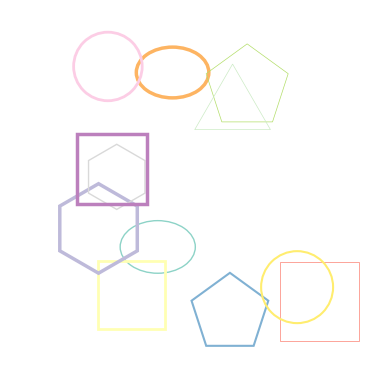[{"shape": "oval", "thickness": 1, "radius": 0.49, "center": [0.41, 0.359]}, {"shape": "square", "thickness": 2, "radius": 0.44, "center": [0.341, 0.234]}, {"shape": "hexagon", "thickness": 2.5, "radius": 0.58, "center": [0.256, 0.407]}, {"shape": "square", "thickness": 0.5, "radius": 0.51, "center": [0.831, 0.216]}, {"shape": "pentagon", "thickness": 1.5, "radius": 0.52, "center": [0.597, 0.187]}, {"shape": "oval", "thickness": 2.5, "radius": 0.47, "center": [0.448, 0.812]}, {"shape": "pentagon", "thickness": 0.5, "radius": 0.56, "center": [0.642, 0.774]}, {"shape": "circle", "thickness": 2, "radius": 0.45, "center": [0.28, 0.827]}, {"shape": "hexagon", "thickness": 1, "radius": 0.42, "center": [0.303, 0.541]}, {"shape": "square", "thickness": 2.5, "radius": 0.45, "center": [0.292, 0.561]}, {"shape": "triangle", "thickness": 0.5, "radius": 0.57, "center": [0.604, 0.72]}, {"shape": "circle", "thickness": 1.5, "radius": 0.47, "center": [0.772, 0.254]}]